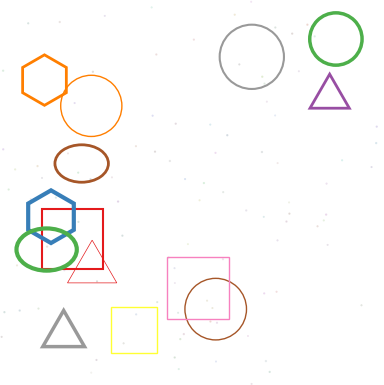[{"shape": "square", "thickness": 1.5, "radius": 0.39, "center": [0.188, 0.379]}, {"shape": "triangle", "thickness": 0.5, "radius": 0.37, "center": [0.239, 0.302]}, {"shape": "hexagon", "thickness": 3, "radius": 0.34, "center": [0.132, 0.437]}, {"shape": "oval", "thickness": 3, "radius": 0.39, "center": [0.121, 0.352]}, {"shape": "circle", "thickness": 2.5, "radius": 0.34, "center": [0.872, 0.899]}, {"shape": "triangle", "thickness": 2, "radius": 0.29, "center": [0.856, 0.748]}, {"shape": "circle", "thickness": 1, "radius": 0.4, "center": [0.237, 0.725]}, {"shape": "hexagon", "thickness": 2, "radius": 0.33, "center": [0.116, 0.792]}, {"shape": "square", "thickness": 1, "radius": 0.29, "center": [0.348, 0.143]}, {"shape": "circle", "thickness": 1, "radius": 0.4, "center": [0.56, 0.197]}, {"shape": "oval", "thickness": 2, "radius": 0.35, "center": [0.212, 0.575]}, {"shape": "square", "thickness": 1, "radius": 0.4, "center": [0.514, 0.251]}, {"shape": "triangle", "thickness": 2.5, "radius": 0.31, "center": [0.165, 0.131]}, {"shape": "circle", "thickness": 1.5, "radius": 0.42, "center": [0.654, 0.852]}]